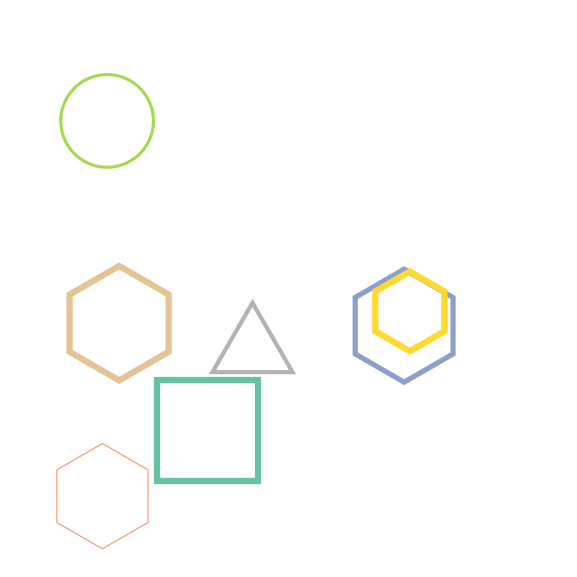[{"shape": "square", "thickness": 3, "radius": 0.44, "center": [0.36, 0.254]}, {"shape": "hexagon", "thickness": 0.5, "radius": 0.46, "center": [0.177, 0.14]}, {"shape": "hexagon", "thickness": 2.5, "radius": 0.49, "center": [0.7, 0.435]}, {"shape": "circle", "thickness": 1.5, "radius": 0.4, "center": [0.185, 0.79]}, {"shape": "hexagon", "thickness": 3, "radius": 0.35, "center": [0.71, 0.46]}, {"shape": "hexagon", "thickness": 3, "radius": 0.5, "center": [0.206, 0.44]}, {"shape": "triangle", "thickness": 2, "radius": 0.4, "center": [0.437, 0.395]}]